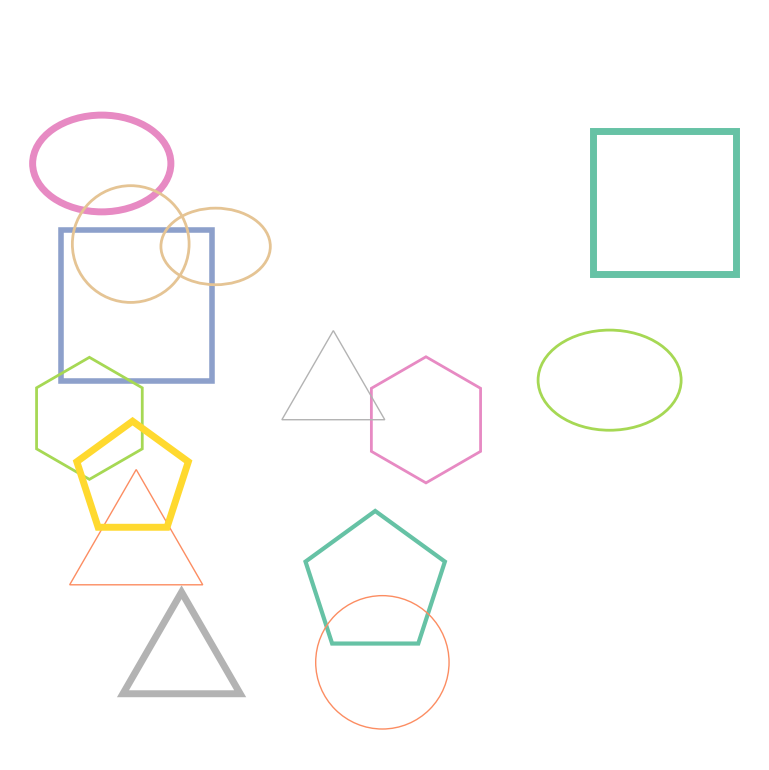[{"shape": "square", "thickness": 2.5, "radius": 0.46, "center": [0.863, 0.737]}, {"shape": "pentagon", "thickness": 1.5, "radius": 0.48, "center": [0.487, 0.241]}, {"shape": "triangle", "thickness": 0.5, "radius": 0.5, "center": [0.177, 0.29]}, {"shape": "circle", "thickness": 0.5, "radius": 0.43, "center": [0.497, 0.14]}, {"shape": "square", "thickness": 2, "radius": 0.49, "center": [0.177, 0.603]}, {"shape": "oval", "thickness": 2.5, "radius": 0.45, "center": [0.132, 0.788]}, {"shape": "hexagon", "thickness": 1, "radius": 0.41, "center": [0.553, 0.455]}, {"shape": "hexagon", "thickness": 1, "radius": 0.4, "center": [0.116, 0.457]}, {"shape": "oval", "thickness": 1, "radius": 0.46, "center": [0.792, 0.506]}, {"shape": "pentagon", "thickness": 2.5, "radius": 0.38, "center": [0.172, 0.377]}, {"shape": "oval", "thickness": 1, "radius": 0.36, "center": [0.28, 0.68]}, {"shape": "circle", "thickness": 1, "radius": 0.38, "center": [0.17, 0.683]}, {"shape": "triangle", "thickness": 0.5, "radius": 0.39, "center": [0.433, 0.493]}, {"shape": "triangle", "thickness": 2.5, "radius": 0.44, "center": [0.236, 0.143]}]